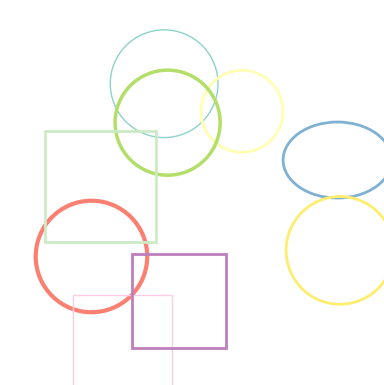[{"shape": "circle", "thickness": 1, "radius": 0.7, "center": [0.426, 0.783]}, {"shape": "circle", "thickness": 2, "radius": 0.53, "center": [0.628, 0.711]}, {"shape": "circle", "thickness": 3, "radius": 0.72, "center": [0.238, 0.334]}, {"shape": "oval", "thickness": 2, "radius": 0.7, "center": [0.876, 0.584]}, {"shape": "circle", "thickness": 2.5, "radius": 0.68, "center": [0.435, 0.681]}, {"shape": "square", "thickness": 1, "radius": 0.64, "center": [0.317, 0.105]}, {"shape": "square", "thickness": 2, "radius": 0.61, "center": [0.466, 0.219]}, {"shape": "square", "thickness": 2, "radius": 0.72, "center": [0.261, 0.516]}, {"shape": "circle", "thickness": 2, "radius": 0.7, "center": [0.883, 0.35]}]